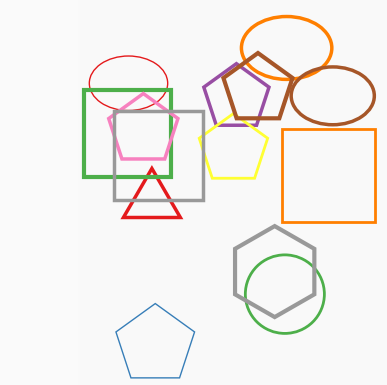[{"shape": "triangle", "thickness": 2.5, "radius": 0.42, "center": [0.392, 0.477]}, {"shape": "oval", "thickness": 1, "radius": 0.51, "center": [0.332, 0.784]}, {"shape": "pentagon", "thickness": 1, "radius": 0.53, "center": [0.401, 0.105]}, {"shape": "square", "thickness": 3, "radius": 0.56, "center": [0.329, 0.653]}, {"shape": "circle", "thickness": 2, "radius": 0.51, "center": [0.735, 0.236]}, {"shape": "pentagon", "thickness": 2.5, "radius": 0.44, "center": [0.61, 0.746]}, {"shape": "square", "thickness": 2, "radius": 0.6, "center": [0.848, 0.544]}, {"shape": "oval", "thickness": 2.5, "radius": 0.58, "center": [0.74, 0.875]}, {"shape": "pentagon", "thickness": 2, "radius": 0.46, "center": [0.602, 0.612]}, {"shape": "oval", "thickness": 2.5, "radius": 0.54, "center": [0.859, 0.751]}, {"shape": "pentagon", "thickness": 3, "radius": 0.47, "center": [0.666, 0.769]}, {"shape": "pentagon", "thickness": 2.5, "radius": 0.47, "center": [0.37, 0.663]}, {"shape": "square", "thickness": 2.5, "radius": 0.58, "center": [0.409, 0.596]}, {"shape": "hexagon", "thickness": 3, "radius": 0.59, "center": [0.709, 0.295]}]